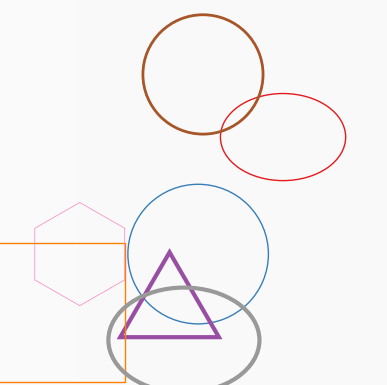[{"shape": "oval", "thickness": 1, "radius": 0.81, "center": [0.73, 0.644]}, {"shape": "circle", "thickness": 1, "radius": 0.91, "center": [0.511, 0.34]}, {"shape": "triangle", "thickness": 3, "radius": 0.74, "center": [0.438, 0.198]}, {"shape": "square", "thickness": 1, "radius": 0.9, "center": [0.142, 0.189]}, {"shape": "circle", "thickness": 2, "radius": 0.78, "center": [0.524, 0.807]}, {"shape": "hexagon", "thickness": 0.5, "radius": 0.67, "center": [0.206, 0.34]}, {"shape": "oval", "thickness": 3, "radius": 0.97, "center": [0.475, 0.117]}]